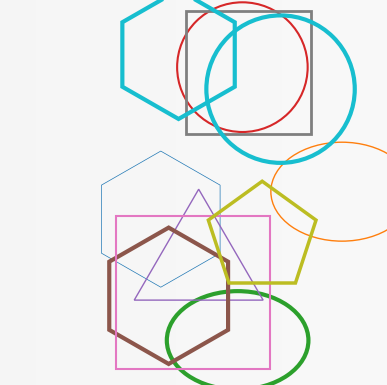[{"shape": "hexagon", "thickness": 0.5, "radius": 0.88, "center": [0.415, 0.431]}, {"shape": "oval", "thickness": 1, "radius": 0.92, "center": [0.883, 0.502]}, {"shape": "oval", "thickness": 3, "radius": 0.91, "center": [0.613, 0.116]}, {"shape": "circle", "thickness": 1.5, "radius": 0.84, "center": [0.626, 0.826]}, {"shape": "triangle", "thickness": 1, "radius": 0.96, "center": [0.513, 0.316]}, {"shape": "hexagon", "thickness": 3, "radius": 0.89, "center": [0.435, 0.232]}, {"shape": "square", "thickness": 1.5, "radius": 0.99, "center": [0.499, 0.241]}, {"shape": "square", "thickness": 2, "radius": 0.8, "center": [0.641, 0.811]}, {"shape": "pentagon", "thickness": 2.5, "radius": 0.73, "center": [0.677, 0.383]}, {"shape": "circle", "thickness": 3, "radius": 0.96, "center": [0.724, 0.768]}, {"shape": "hexagon", "thickness": 3, "radius": 0.84, "center": [0.461, 0.858]}]